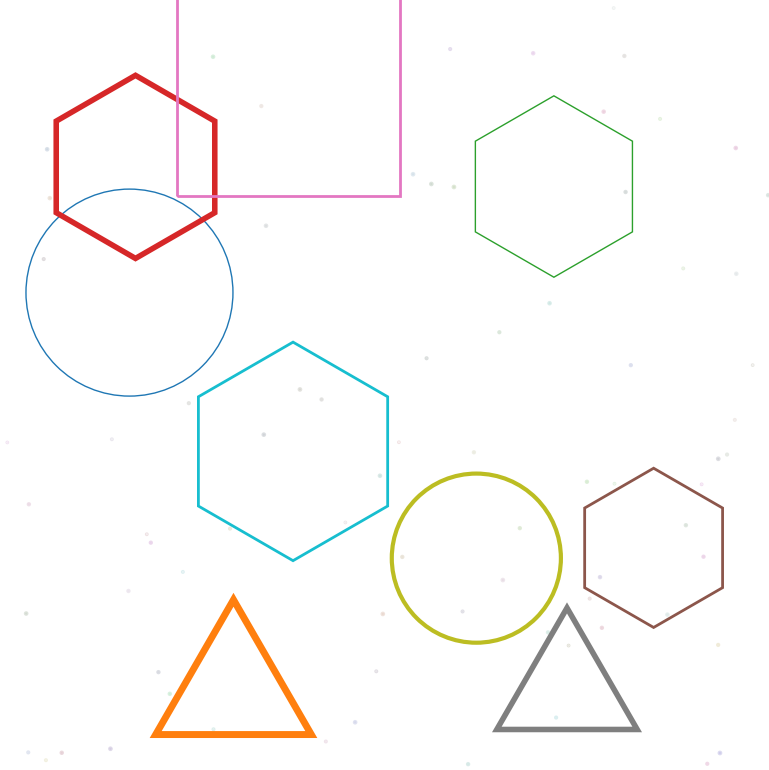[{"shape": "circle", "thickness": 0.5, "radius": 0.67, "center": [0.168, 0.62]}, {"shape": "triangle", "thickness": 2.5, "radius": 0.58, "center": [0.303, 0.104]}, {"shape": "hexagon", "thickness": 0.5, "radius": 0.59, "center": [0.719, 0.758]}, {"shape": "hexagon", "thickness": 2, "radius": 0.59, "center": [0.176, 0.783]}, {"shape": "hexagon", "thickness": 1, "radius": 0.52, "center": [0.849, 0.289]}, {"shape": "square", "thickness": 1, "radius": 0.72, "center": [0.375, 0.89]}, {"shape": "triangle", "thickness": 2, "radius": 0.53, "center": [0.736, 0.105]}, {"shape": "circle", "thickness": 1.5, "radius": 0.55, "center": [0.619, 0.275]}, {"shape": "hexagon", "thickness": 1, "radius": 0.71, "center": [0.381, 0.414]}]